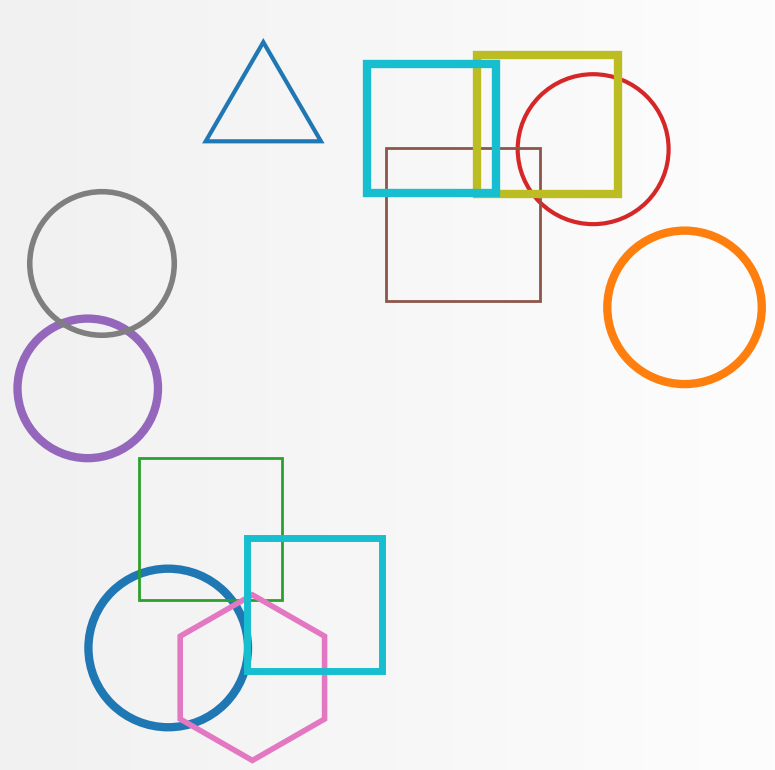[{"shape": "circle", "thickness": 3, "radius": 0.51, "center": [0.217, 0.158]}, {"shape": "triangle", "thickness": 1.5, "radius": 0.43, "center": [0.34, 0.859]}, {"shape": "circle", "thickness": 3, "radius": 0.5, "center": [0.883, 0.601]}, {"shape": "square", "thickness": 1, "radius": 0.46, "center": [0.272, 0.313]}, {"shape": "circle", "thickness": 1.5, "radius": 0.49, "center": [0.765, 0.806]}, {"shape": "circle", "thickness": 3, "radius": 0.45, "center": [0.113, 0.496]}, {"shape": "square", "thickness": 1, "radius": 0.5, "center": [0.597, 0.708]}, {"shape": "hexagon", "thickness": 2, "radius": 0.54, "center": [0.326, 0.12]}, {"shape": "circle", "thickness": 2, "radius": 0.47, "center": [0.132, 0.658]}, {"shape": "square", "thickness": 3, "radius": 0.45, "center": [0.707, 0.838]}, {"shape": "square", "thickness": 2.5, "radius": 0.43, "center": [0.406, 0.215]}, {"shape": "square", "thickness": 3, "radius": 0.42, "center": [0.557, 0.833]}]